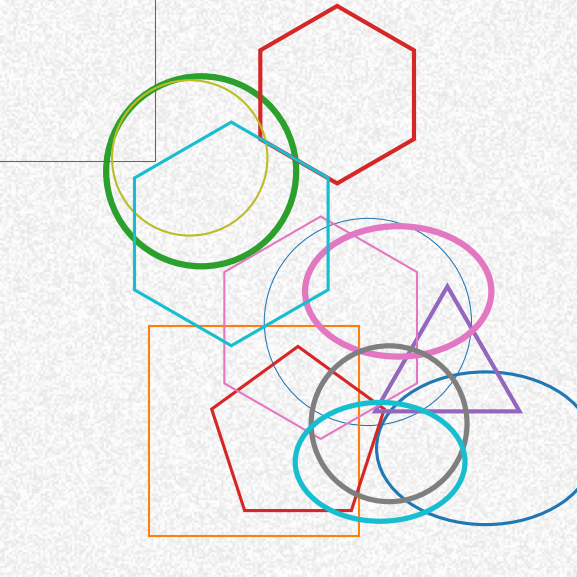[{"shape": "oval", "thickness": 1.5, "radius": 0.94, "center": [0.841, 0.223]}, {"shape": "circle", "thickness": 0.5, "radius": 0.9, "center": [0.637, 0.442]}, {"shape": "square", "thickness": 1, "radius": 0.91, "center": [0.44, 0.254]}, {"shape": "circle", "thickness": 3, "radius": 0.82, "center": [0.348, 0.702]}, {"shape": "pentagon", "thickness": 1.5, "radius": 0.79, "center": [0.516, 0.242]}, {"shape": "hexagon", "thickness": 2, "radius": 0.77, "center": [0.584, 0.835]}, {"shape": "triangle", "thickness": 2, "radius": 0.72, "center": [0.775, 0.359]}, {"shape": "square", "thickness": 0.5, "radius": 0.76, "center": [0.118, 0.872]}, {"shape": "oval", "thickness": 3, "radius": 0.81, "center": [0.69, 0.495]}, {"shape": "hexagon", "thickness": 1, "radius": 0.96, "center": [0.555, 0.432]}, {"shape": "circle", "thickness": 2.5, "radius": 0.67, "center": [0.674, 0.265]}, {"shape": "circle", "thickness": 1, "radius": 0.67, "center": [0.329, 0.726]}, {"shape": "hexagon", "thickness": 1.5, "radius": 0.97, "center": [0.401, 0.594]}, {"shape": "oval", "thickness": 2.5, "radius": 0.74, "center": [0.658, 0.199]}]